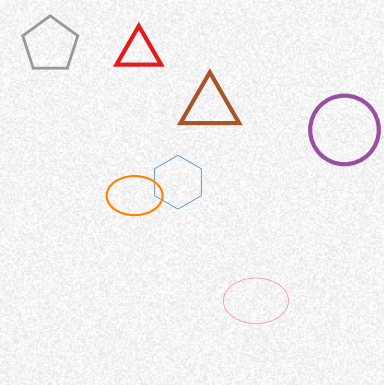[{"shape": "triangle", "thickness": 3, "radius": 0.33, "center": [0.361, 0.866]}, {"shape": "hexagon", "thickness": 0.5, "radius": 0.35, "center": [0.462, 0.527]}, {"shape": "circle", "thickness": 3, "radius": 0.45, "center": [0.895, 0.663]}, {"shape": "oval", "thickness": 1.5, "radius": 0.36, "center": [0.35, 0.492]}, {"shape": "triangle", "thickness": 3, "radius": 0.44, "center": [0.545, 0.724]}, {"shape": "oval", "thickness": 0.5, "radius": 0.42, "center": [0.665, 0.219]}, {"shape": "pentagon", "thickness": 2, "radius": 0.38, "center": [0.131, 0.884]}]